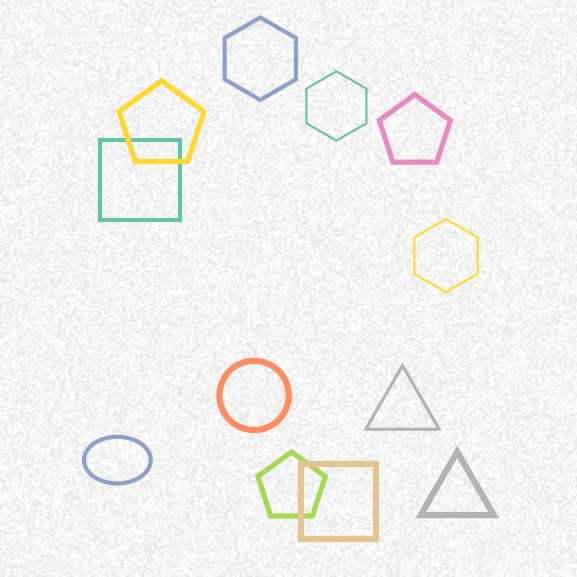[{"shape": "square", "thickness": 2, "radius": 0.34, "center": [0.243, 0.687]}, {"shape": "hexagon", "thickness": 1, "radius": 0.3, "center": [0.583, 0.816]}, {"shape": "circle", "thickness": 3, "radius": 0.3, "center": [0.44, 0.314]}, {"shape": "oval", "thickness": 2, "radius": 0.29, "center": [0.203, 0.202]}, {"shape": "hexagon", "thickness": 2, "radius": 0.36, "center": [0.451, 0.898]}, {"shape": "pentagon", "thickness": 2.5, "radius": 0.32, "center": [0.718, 0.771]}, {"shape": "pentagon", "thickness": 2.5, "radius": 0.31, "center": [0.505, 0.155]}, {"shape": "hexagon", "thickness": 1, "radius": 0.32, "center": [0.772, 0.556]}, {"shape": "pentagon", "thickness": 2.5, "radius": 0.39, "center": [0.28, 0.782]}, {"shape": "square", "thickness": 3, "radius": 0.33, "center": [0.586, 0.13]}, {"shape": "triangle", "thickness": 1.5, "radius": 0.37, "center": [0.697, 0.293]}, {"shape": "triangle", "thickness": 3, "radius": 0.37, "center": [0.792, 0.144]}]